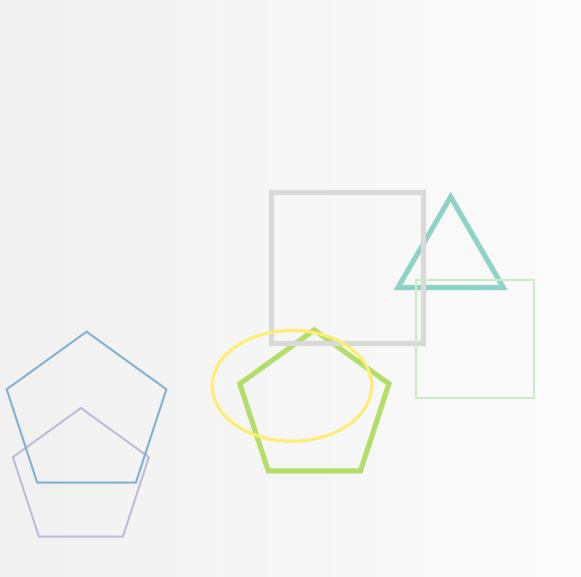[{"shape": "triangle", "thickness": 2.5, "radius": 0.52, "center": [0.775, 0.554]}, {"shape": "pentagon", "thickness": 1, "radius": 0.62, "center": [0.139, 0.17]}, {"shape": "pentagon", "thickness": 1, "radius": 0.72, "center": [0.149, 0.28]}, {"shape": "pentagon", "thickness": 2.5, "radius": 0.67, "center": [0.541, 0.293]}, {"shape": "square", "thickness": 2.5, "radius": 0.65, "center": [0.597, 0.536]}, {"shape": "square", "thickness": 1, "radius": 0.51, "center": [0.817, 0.413]}, {"shape": "oval", "thickness": 1.5, "radius": 0.69, "center": [0.502, 0.331]}]